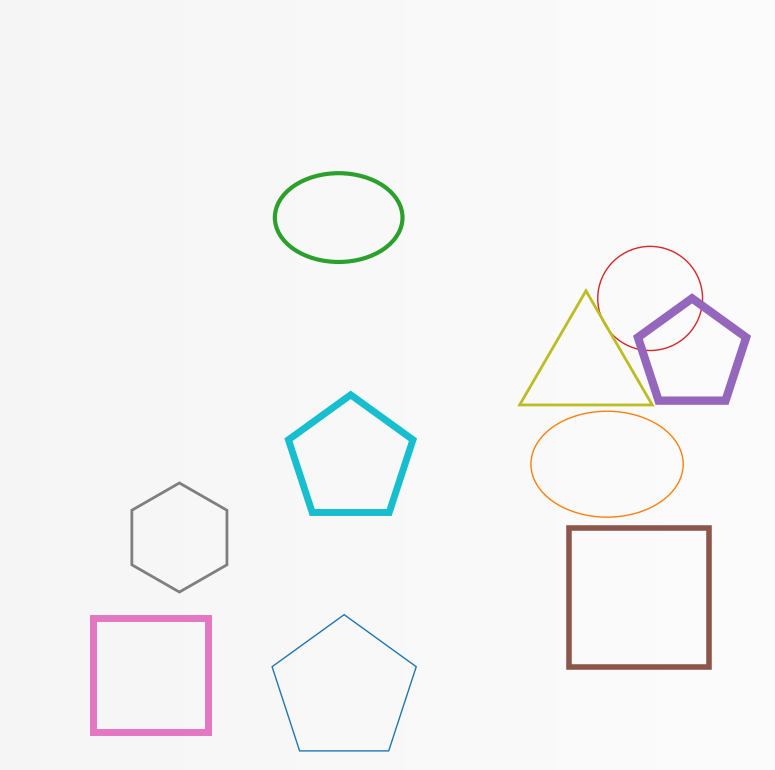[{"shape": "pentagon", "thickness": 0.5, "radius": 0.49, "center": [0.444, 0.104]}, {"shape": "oval", "thickness": 0.5, "radius": 0.49, "center": [0.783, 0.397]}, {"shape": "oval", "thickness": 1.5, "radius": 0.41, "center": [0.437, 0.717]}, {"shape": "circle", "thickness": 0.5, "radius": 0.34, "center": [0.839, 0.612]}, {"shape": "pentagon", "thickness": 3, "radius": 0.37, "center": [0.893, 0.539]}, {"shape": "square", "thickness": 2, "radius": 0.45, "center": [0.825, 0.224]}, {"shape": "square", "thickness": 2.5, "radius": 0.37, "center": [0.194, 0.124]}, {"shape": "hexagon", "thickness": 1, "radius": 0.35, "center": [0.231, 0.302]}, {"shape": "triangle", "thickness": 1, "radius": 0.49, "center": [0.756, 0.523]}, {"shape": "pentagon", "thickness": 2.5, "radius": 0.42, "center": [0.453, 0.403]}]